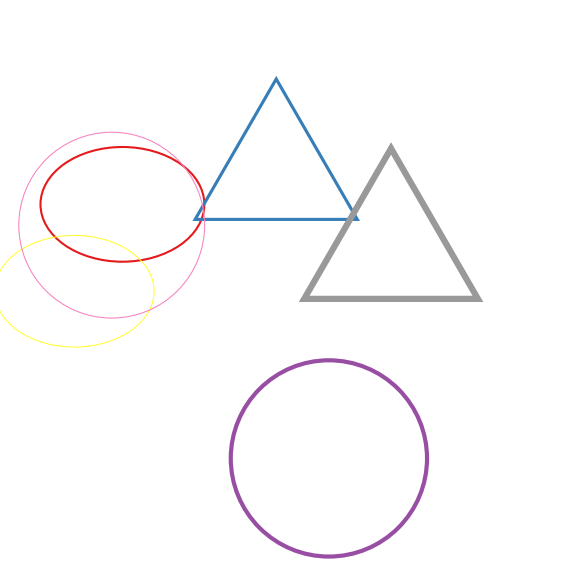[{"shape": "oval", "thickness": 1, "radius": 0.71, "center": [0.212, 0.645]}, {"shape": "triangle", "thickness": 1.5, "radius": 0.81, "center": [0.478, 0.7]}, {"shape": "circle", "thickness": 2, "radius": 0.85, "center": [0.57, 0.205]}, {"shape": "oval", "thickness": 0.5, "radius": 0.69, "center": [0.129, 0.495]}, {"shape": "circle", "thickness": 0.5, "radius": 0.8, "center": [0.193, 0.609]}, {"shape": "triangle", "thickness": 3, "radius": 0.87, "center": [0.677, 0.568]}]